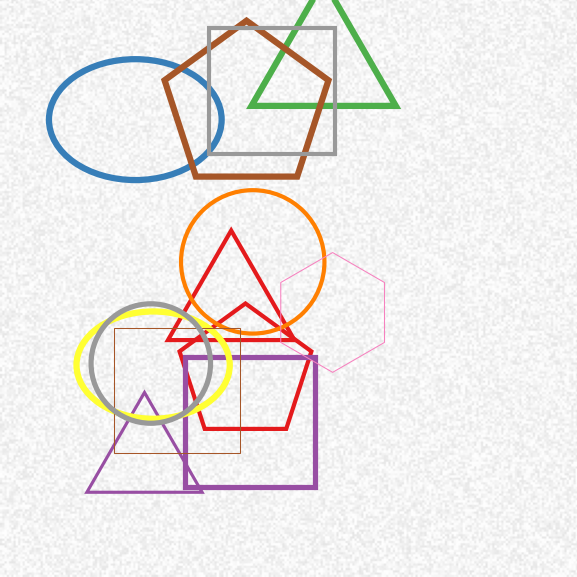[{"shape": "pentagon", "thickness": 2, "radius": 0.6, "center": [0.425, 0.354]}, {"shape": "triangle", "thickness": 2, "radius": 0.63, "center": [0.4, 0.473]}, {"shape": "oval", "thickness": 3, "radius": 0.75, "center": [0.234, 0.792]}, {"shape": "triangle", "thickness": 3, "radius": 0.72, "center": [0.56, 0.888]}, {"shape": "square", "thickness": 2.5, "radius": 0.57, "center": [0.433, 0.269]}, {"shape": "triangle", "thickness": 1.5, "radius": 0.58, "center": [0.25, 0.204]}, {"shape": "circle", "thickness": 2, "radius": 0.62, "center": [0.438, 0.546]}, {"shape": "oval", "thickness": 3, "radius": 0.66, "center": [0.265, 0.367]}, {"shape": "square", "thickness": 0.5, "radius": 0.54, "center": [0.306, 0.322]}, {"shape": "pentagon", "thickness": 3, "radius": 0.75, "center": [0.427, 0.814]}, {"shape": "hexagon", "thickness": 0.5, "radius": 0.52, "center": [0.576, 0.458]}, {"shape": "circle", "thickness": 2.5, "radius": 0.52, "center": [0.261, 0.37]}, {"shape": "square", "thickness": 2, "radius": 0.55, "center": [0.471, 0.841]}]